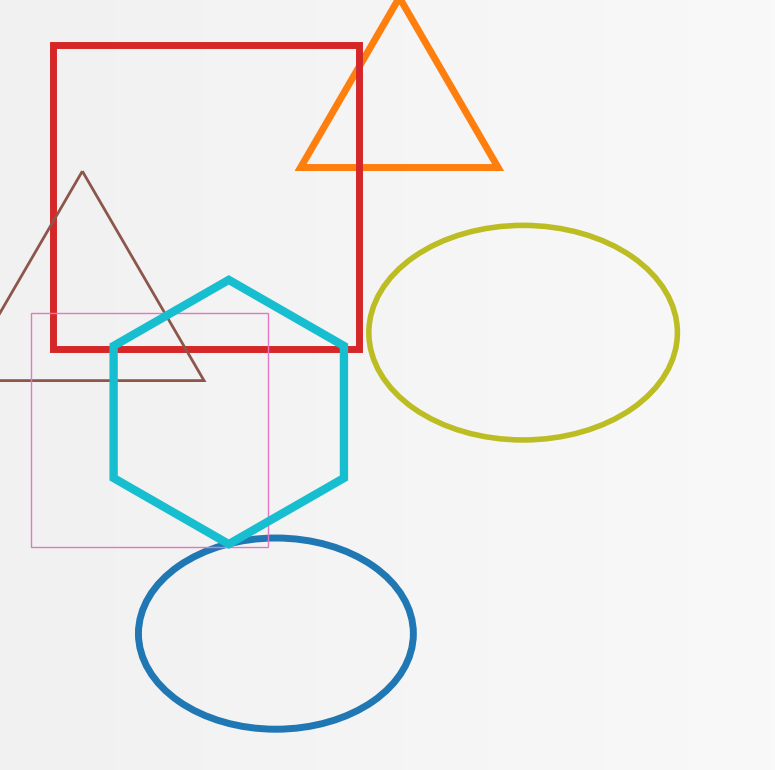[{"shape": "oval", "thickness": 2.5, "radius": 0.89, "center": [0.356, 0.177]}, {"shape": "triangle", "thickness": 2.5, "radius": 0.74, "center": [0.515, 0.856]}, {"shape": "square", "thickness": 2.5, "radius": 0.99, "center": [0.265, 0.744]}, {"shape": "triangle", "thickness": 1, "radius": 0.91, "center": [0.106, 0.596]}, {"shape": "square", "thickness": 0.5, "radius": 0.76, "center": [0.193, 0.441]}, {"shape": "oval", "thickness": 2, "radius": 1.0, "center": [0.675, 0.568]}, {"shape": "hexagon", "thickness": 3, "radius": 0.86, "center": [0.295, 0.465]}]